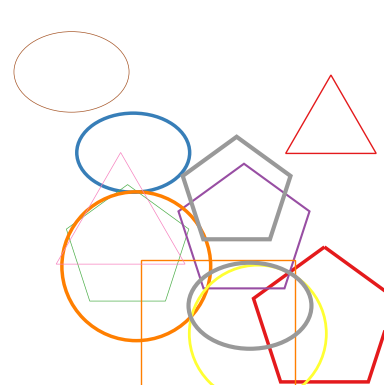[{"shape": "triangle", "thickness": 1, "radius": 0.68, "center": [0.86, 0.669]}, {"shape": "pentagon", "thickness": 2.5, "radius": 0.97, "center": [0.843, 0.165]}, {"shape": "oval", "thickness": 2.5, "radius": 0.73, "center": [0.346, 0.603]}, {"shape": "pentagon", "thickness": 0.5, "radius": 0.84, "center": [0.331, 0.353]}, {"shape": "pentagon", "thickness": 1.5, "radius": 0.89, "center": [0.634, 0.396]}, {"shape": "square", "thickness": 1, "radius": 1.0, "center": [0.567, 0.126]}, {"shape": "circle", "thickness": 2.5, "radius": 0.97, "center": [0.354, 0.308]}, {"shape": "circle", "thickness": 2, "radius": 0.89, "center": [0.67, 0.133]}, {"shape": "oval", "thickness": 0.5, "radius": 0.75, "center": [0.186, 0.813]}, {"shape": "triangle", "thickness": 0.5, "radius": 0.97, "center": [0.313, 0.411]}, {"shape": "oval", "thickness": 3, "radius": 0.8, "center": [0.649, 0.206]}, {"shape": "pentagon", "thickness": 3, "radius": 0.74, "center": [0.615, 0.498]}]